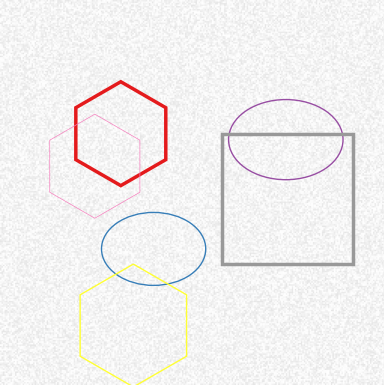[{"shape": "hexagon", "thickness": 2.5, "radius": 0.67, "center": [0.314, 0.653]}, {"shape": "oval", "thickness": 1, "radius": 0.68, "center": [0.399, 0.353]}, {"shape": "oval", "thickness": 1, "radius": 0.74, "center": [0.742, 0.637]}, {"shape": "hexagon", "thickness": 1, "radius": 0.8, "center": [0.346, 0.154]}, {"shape": "hexagon", "thickness": 0.5, "radius": 0.68, "center": [0.246, 0.568]}, {"shape": "square", "thickness": 2.5, "radius": 0.84, "center": [0.747, 0.483]}]